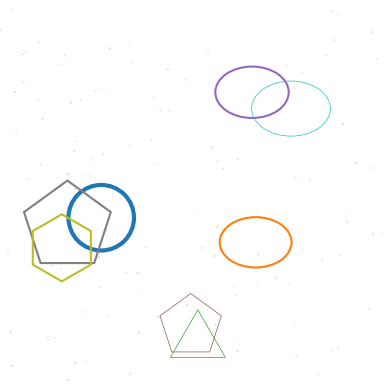[{"shape": "circle", "thickness": 3, "radius": 0.43, "center": [0.263, 0.435]}, {"shape": "oval", "thickness": 1.5, "radius": 0.47, "center": [0.664, 0.371]}, {"shape": "triangle", "thickness": 0.5, "radius": 0.41, "center": [0.514, 0.113]}, {"shape": "oval", "thickness": 1.5, "radius": 0.48, "center": [0.655, 0.76]}, {"shape": "pentagon", "thickness": 0.5, "radius": 0.42, "center": [0.495, 0.154]}, {"shape": "pentagon", "thickness": 1.5, "radius": 0.59, "center": [0.175, 0.413]}, {"shape": "hexagon", "thickness": 1.5, "radius": 0.44, "center": [0.161, 0.356]}, {"shape": "oval", "thickness": 0.5, "radius": 0.51, "center": [0.756, 0.718]}]